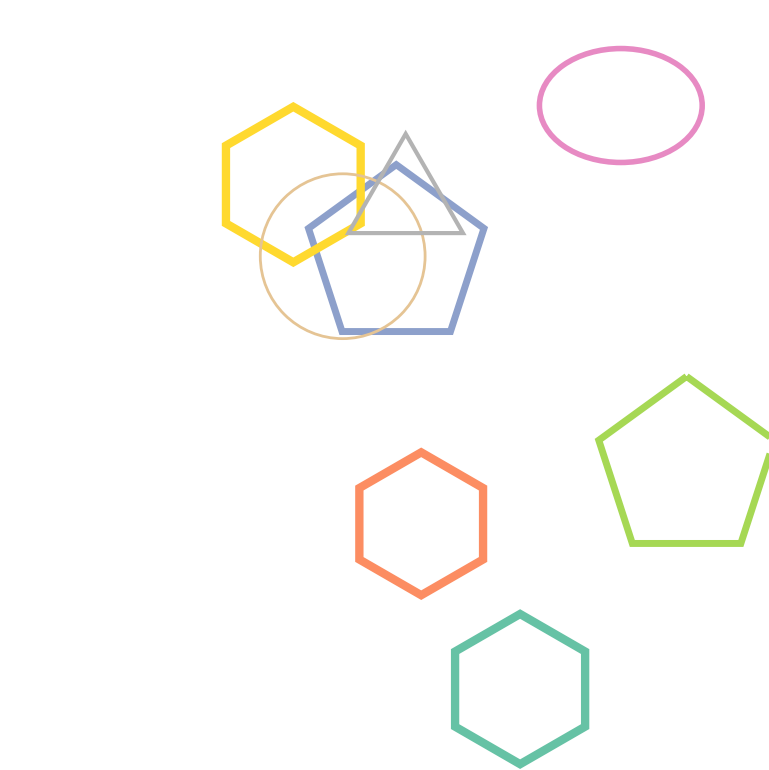[{"shape": "hexagon", "thickness": 3, "radius": 0.49, "center": [0.675, 0.105]}, {"shape": "hexagon", "thickness": 3, "radius": 0.46, "center": [0.547, 0.32]}, {"shape": "pentagon", "thickness": 2.5, "radius": 0.6, "center": [0.515, 0.666]}, {"shape": "oval", "thickness": 2, "radius": 0.53, "center": [0.806, 0.863]}, {"shape": "pentagon", "thickness": 2.5, "radius": 0.6, "center": [0.892, 0.391]}, {"shape": "hexagon", "thickness": 3, "radius": 0.51, "center": [0.381, 0.76]}, {"shape": "circle", "thickness": 1, "radius": 0.54, "center": [0.445, 0.667]}, {"shape": "triangle", "thickness": 1.5, "radius": 0.43, "center": [0.527, 0.74]}]